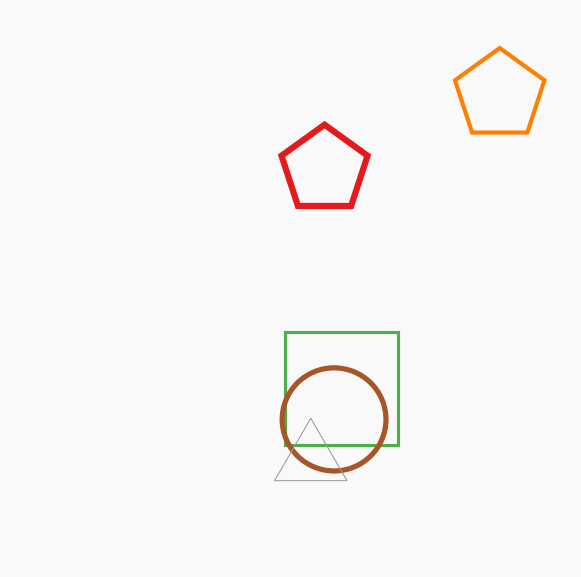[{"shape": "pentagon", "thickness": 3, "radius": 0.39, "center": [0.558, 0.705]}, {"shape": "square", "thickness": 1.5, "radius": 0.49, "center": [0.588, 0.326]}, {"shape": "pentagon", "thickness": 2, "radius": 0.4, "center": [0.86, 0.835]}, {"shape": "circle", "thickness": 2.5, "radius": 0.45, "center": [0.575, 0.273]}, {"shape": "triangle", "thickness": 0.5, "radius": 0.36, "center": [0.535, 0.203]}]